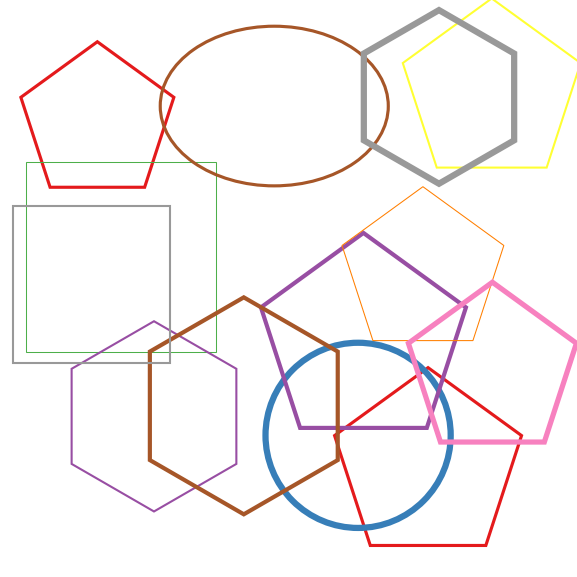[{"shape": "pentagon", "thickness": 1.5, "radius": 0.85, "center": [0.741, 0.192]}, {"shape": "pentagon", "thickness": 1.5, "radius": 0.7, "center": [0.169, 0.788]}, {"shape": "circle", "thickness": 3, "radius": 0.8, "center": [0.62, 0.245]}, {"shape": "square", "thickness": 0.5, "radius": 0.82, "center": [0.209, 0.555]}, {"shape": "pentagon", "thickness": 2, "radius": 0.93, "center": [0.629, 0.409]}, {"shape": "hexagon", "thickness": 1, "radius": 0.82, "center": [0.267, 0.278]}, {"shape": "pentagon", "thickness": 0.5, "radius": 0.74, "center": [0.732, 0.529]}, {"shape": "pentagon", "thickness": 1, "radius": 0.81, "center": [0.851, 0.84]}, {"shape": "hexagon", "thickness": 2, "radius": 0.94, "center": [0.422, 0.296]}, {"shape": "oval", "thickness": 1.5, "radius": 0.99, "center": [0.475, 0.816]}, {"shape": "pentagon", "thickness": 2.5, "radius": 0.76, "center": [0.853, 0.357]}, {"shape": "square", "thickness": 1, "radius": 0.68, "center": [0.158, 0.507]}, {"shape": "hexagon", "thickness": 3, "radius": 0.75, "center": [0.76, 0.831]}]